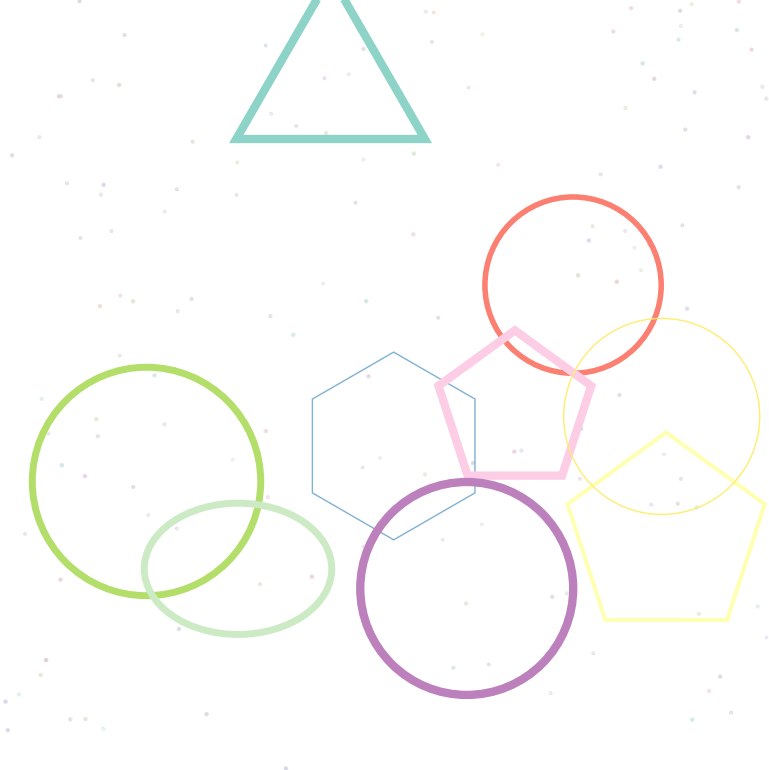[{"shape": "triangle", "thickness": 3, "radius": 0.71, "center": [0.429, 0.89]}, {"shape": "pentagon", "thickness": 1.5, "radius": 0.67, "center": [0.865, 0.304]}, {"shape": "circle", "thickness": 2, "radius": 0.57, "center": [0.744, 0.63]}, {"shape": "hexagon", "thickness": 0.5, "radius": 0.61, "center": [0.511, 0.421]}, {"shape": "circle", "thickness": 2.5, "radius": 0.74, "center": [0.19, 0.375]}, {"shape": "pentagon", "thickness": 3, "radius": 0.52, "center": [0.669, 0.467]}, {"shape": "circle", "thickness": 3, "radius": 0.69, "center": [0.606, 0.236]}, {"shape": "oval", "thickness": 2.5, "radius": 0.61, "center": [0.309, 0.261]}, {"shape": "circle", "thickness": 0.5, "radius": 0.64, "center": [0.859, 0.459]}]